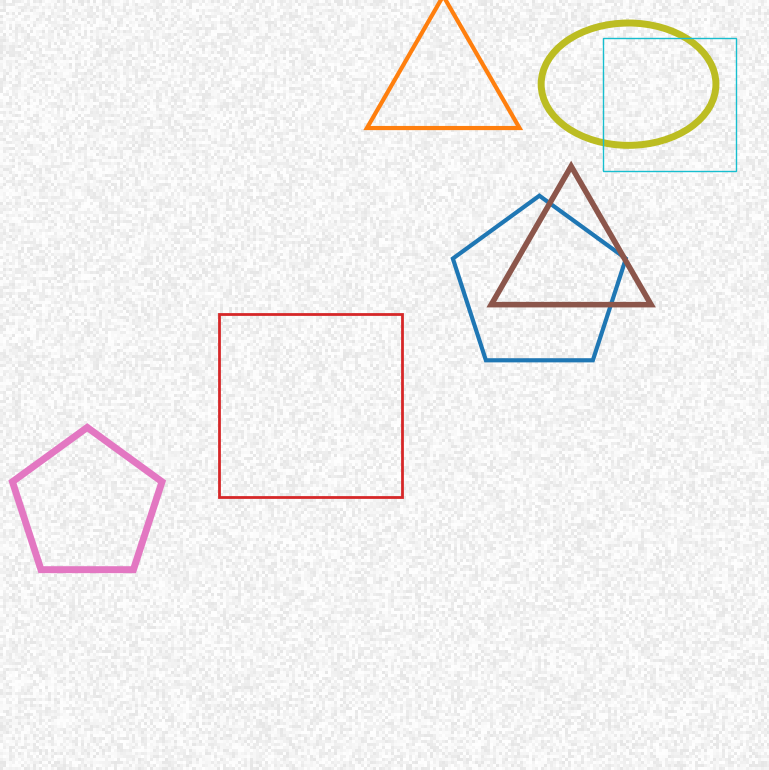[{"shape": "pentagon", "thickness": 1.5, "radius": 0.59, "center": [0.7, 0.628]}, {"shape": "triangle", "thickness": 1.5, "radius": 0.57, "center": [0.576, 0.891]}, {"shape": "square", "thickness": 1, "radius": 0.6, "center": [0.403, 0.473]}, {"shape": "triangle", "thickness": 2, "radius": 0.6, "center": [0.742, 0.664]}, {"shape": "pentagon", "thickness": 2.5, "radius": 0.51, "center": [0.113, 0.343]}, {"shape": "oval", "thickness": 2.5, "radius": 0.57, "center": [0.816, 0.891]}, {"shape": "square", "thickness": 0.5, "radius": 0.43, "center": [0.87, 0.865]}]